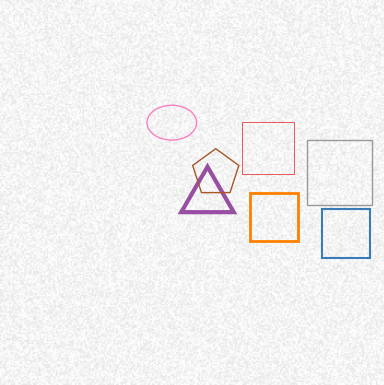[{"shape": "square", "thickness": 0.5, "radius": 0.34, "center": [0.696, 0.616]}, {"shape": "square", "thickness": 1.5, "radius": 0.31, "center": [0.899, 0.394]}, {"shape": "triangle", "thickness": 3, "radius": 0.39, "center": [0.539, 0.488]}, {"shape": "square", "thickness": 2, "radius": 0.31, "center": [0.712, 0.436]}, {"shape": "pentagon", "thickness": 1, "radius": 0.32, "center": [0.56, 0.551]}, {"shape": "oval", "thickness": 1, "radius": 0.32, "center": [0.446, 0.681]}, {"shape": "square", "thickness": 1, "radius": 0.42, "center": [0.882, 0.553]}]